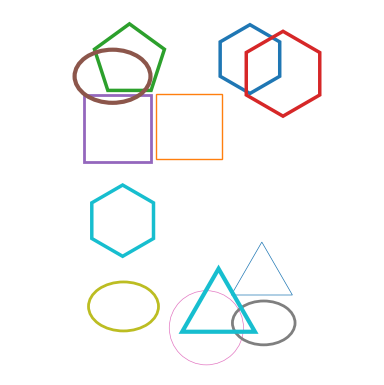[{"shape": "triangle", "thickness": 0.5, "radius": 0.46, "center": [0.68, 0.28]}, {"shape": "hexagon", "thickness": 2.5, "radius": 0.45, "center": [0.649, 0.847]}, {"shape": "square", "thickness": 1, "radius": 0.43, "center": [0.49, 0.671]}, {"shape": "pentagon", "thickness": 2.5, "radius": 0.48, "center": [0.336, 0.842]}, {"shape": "hexagon", "thickness": 2.5, "radius": 0.55, "center": [0.735, 0.808]}, {"shape": "square", "thickness": 2, "radius": 0.44, "center": [0.306, 0.667]}, {"shape": "oval", "thickness": 3, "radius": 0.49, "center": [0.292, 0.802]}, {"shape": "circle", "thickness": 0.5, "radius": 0.48, "center": [0.536, 0.149]}, {"shape": "oval", "thickness": 2, "radius": 0.41, "center": [0.685, 0.161]}, {"shape": "oval", "thickness": 2, "radius": 0.45, "center": [0.321, 0.204]}, {"shape": "triangle", "thickness": 3, "radius": 0.55, "center": [0.568, 0.193]}, {"shape": "hexagon", "thickness": 2.5, "radius": 0.46, "center": [0.319, 0.427]}]